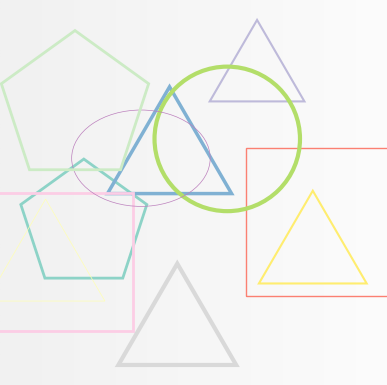[{"shape": "pentagon", "thickness": 2, "radius": 0.85, "center": [0.216, 0.416]}, {"shape": "triangle", "thickness": 0.5, "radius": 0.88, "center": [0.118, 0.306]}, {"shape": "triangle", "thickness": 1.5, "radius": 0.71, "center": [0.663, 0.807]}, {"shape": "square", "thickness": 1, "radius": 0.96, "center": [0.827, 0.424]}, {"shape": "triangle", "thickness": 2.5, "radius": 0.92, "center": [0.438, 0.59]}, {"shape": "circle", "thickness": 3, "radius": 0.94, "center": [0.586, 0.639]}, {"shape": "square", "thickness": 2, "radius": 0.89, "center": [0.164, 0.319]}, {"shape": "triangle", "thickness": 3, "radius": 0.88, "center": [0.458, 0.14]}, {"shape": "oval", "thickness": 0.5, "radius": 0.89, "center": [0.364, 0.589]}, {"shape": "pentagon", "thickness": 2, "radius": 1.0, "center": [0.194, 0.721]}, {"shape": "triangle", "thickness": 1.5, "radius": 0.8, "center": [0.807, 0.344]}]